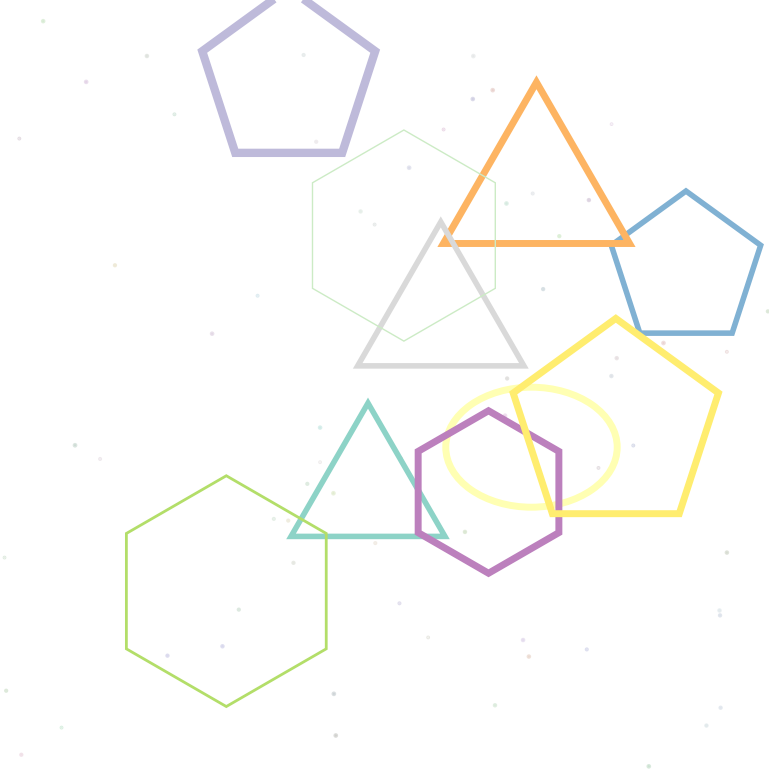[{"shape": "triangle", "thickness": 2, "radius": 0.58, "center": [0.478, 0.361]}, {"shape": "oval", "thickness": 2.5, "radius": 0.56, "center": [0.69, 0.419]}, {"shape": "pentagon", "thickness": 3, "radius": 0.59, "center": [0.375, 0.897]}, {"shape": "pentagon", "thickness": 2, "radius": 0.51, "center": [0.891, 0.65]}, {"shape": "triangle", "thickness": 2.5, "radius": 0.7, "center": [0.697, 0.754]}, {"shape": "hexagon", "thickness": 1, "radius": 0.75, "center": [0.294, 0.232]}, {"shape": "triangle", "thickness": 2, "radius": 0.62, "center": [0.572, 0.587]}, {"shape": "hexagon", "thickness": 2.5, "radius": 0.53, "center": [0.634, 0.361]}, {"shape": "hexagon", "thickness": 0.5, "radius": 0.69, "center": [0.525, 0.694]}, {"shape": "pentagon", "thickness": 2.5, "radius": 0.7, "center": [0.8, 0.446]}]